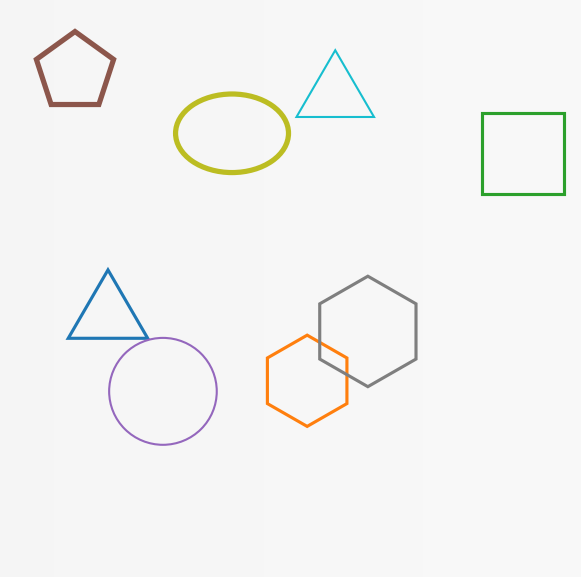[{"shape": "triangle", "thickness": 1.5, "radius": 0.39, "center": [0.186, 0.453]}, {"shape": "hexagon", "thickness": 1.5, "radius": 0.39, "center": [0.528, 0.34]}, {"shape": "square", "thickness": 1.5, "radius": 0.35, "center": [0.9, 0.734]}, {"shape": "circle", "thickness": 1, "radius": 0.46, "center": [0.28, 0.321]}, {"shape": "pentagon", "thickness": 2.5, "radius": 0.35, "center": [0.129, 0.875]}, {"shape": "hexagon", "thickness": 1.5, "radius": 0.48, "center": [0.633, 0.425]}, {"shape": "oval", "thickness": 2.5, "radius": 0.49, "center": [0.399, 0.768]}, {"shape": "triangle", "thickness": 1, "radius": 0.39, "center": [0.577, 0.835]}]